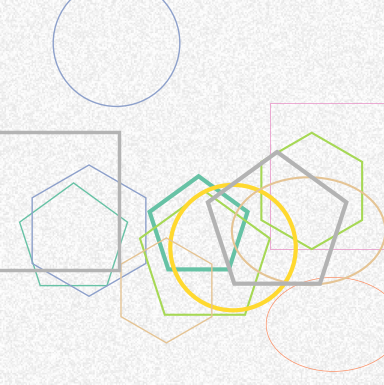[{"shape": "pentagon", "thickness": 1, "radius": 0.74, "center": [0.191, 0.377]}, {"shape": "pentagon", "thickness": 3, "radius": 0.67, "center": [0.516, 0.408]}, {"shape": "oval", "thickness": 0.5, "radius": 0.87, "center": [0.866, 0.157]}, {"shape": "circle", "thickness": 1, "radius": 0.82, "center": [0.303, 0.888]}, {"shape": "hexagon", "thickness": 1, "radius": 0.85, "center": [0.231, 0.401]}, {"shape": "square", "thickness": 0.5, "radius": 0.94, "center": [0.891, 0.543]}, {"shape": "hexagon", "thickness": 1.5, "radius": 0.76, "center": [0.81, 0.504]}, {"shape": "pentagon", "thickness": 1.5, "radius": 0.89, "center": [0.532, 0.326]}, {"shape": "circle", "thickness": 3, "radius": 0.81, "center": [0.605, 0.357]}, {"shape": "hexagon", "thickness": 1, "radius": 0.68, "center": [0.432, 0.246]}, {"shape": "oval", "thickness": 1.5, "radius": 1.0, "center": [0.802, 0.4]}, {"shape": "square", "thickness": 2.5, "radius": 0.89, "center": [0.129, 0.478]}, {"shape": "pentagon", "thickness": 3, "radius": 0.95, "center": [0.72, 0.416]}]